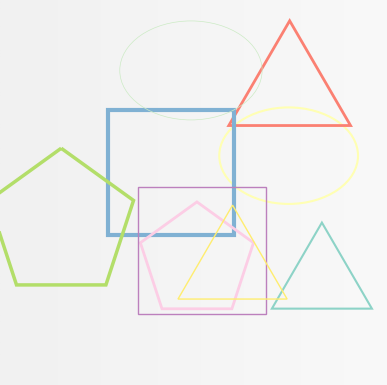[{"shape": "triangle", "thickness": 1.5, "radius": 0.75, "center": [0.831, 0.273]}, {"shape": "oval", "thickness": 1.5, "radius": 0.9, "center": [0.745, 0.596]}, {"shape": "triangle", "thickness": 2, "radius": 0.91, "center": [0.748, 0.765]}, {"shape": "square", "thickness": 3, "radius": 0.81, "center": [0.441, 0.552]}, {"shape": "pentagon", "thickness": 2.5, "radius": 0.98, "center": [0.158, 0.419]}, {"shape": "pentagon", "thickness": 2, "radius": 0.77, "center": [0.508, 0.322]}, {"shape": "square", "thickness": 1, "radius": 0.83, "center": [0.521, 0.35]}, {"shape": "oval", "thickness": 0.5, "radius": 0.92, "center": [0.493, 0.817]}, {"shape": "triangle", "thickness": 1, "radius": 0.81, "center": [0.6, 0.305]}]